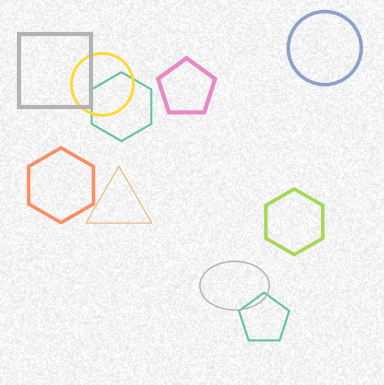[{"shape": "pentagon", "thickness": 1.5, "radius": 0.34, "center": [0.686, 0.171]}, {"shape": "hexagon", "thickness": 1.5, "radius": 0.45, "center": [0.316, 0.723]}, {"shape": "hexagon", "thickness": 2.5, "radius": 0.49, "center": [0.159, 0.519]}, {"shape": "circle", "thickness": 2.5, "radius": 0.47, "center": [0.844, 0.875]}, {"shape": "pentagon", "thickness": 3, "radius": 0.39, "center": [0.485, 0.771]}, {"shape": "hexagon", "thickness": 2.5, "radius": 0.43, "center": [0.764, 0.424]}, {"shape": "circle", "thickness": 2, "radius": 0.4, "center": [0.266, 0.781]}, {"shape": "triangle", "thickness": 1, "radius": 0.49, "center": [0.309, 0.47]}, {"shape": "square", "thickness": 3, "radius": 0.47, "center": [0.143, 0.817]}, {"shape": "oval", "thickness": 1, "radius": 0.45, "center": [0.609, 0.258]}]